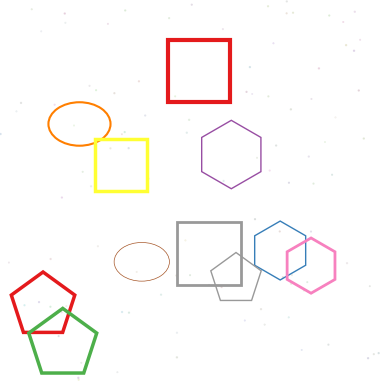[{"shape": "pentagon", "thickness": 2.5, "radius": 0.43, "center": [0.112, 0.207]}, {"shape": "square", "thickness": 3, "radius": 0.4, "center": [0.517, 0.817]}, {"shape": "hexagon", "thickness": 1, "radius": 0.38, "center": [0.728, 0.349]}, {"shape": "pentagon", "thickness": 2.5, "radius": 0.46, "center": [0.163, 0.106]}, {"shape": "hexagon", "thickness": 1, "radius": 0.44, "center": [0.601, 0.599]}, {"shape": "oval", "thickness": 1.5, "radius": 0.4, "center": [0.206, 0.678]}, {"shape": "square", "thickness": 2.5, "radius": 0.34, "center": [0.315, 0.571]}, {"shape": "oval", "thickness": 0.5, "radius": 0.36, "center": [0.368, 0.32]}, {"shape": "hexagon", "thickness": 2, "radius": 0.36, "center": [0.808, 0.31]}, {"shape": "pentagon", "thickness": 1, "radius": 0.34, "center": [0.613, 0.275]}, {"shape": "square", "thickness": 2, "radius": 0.41, "center": [0.543, 0.341]}]